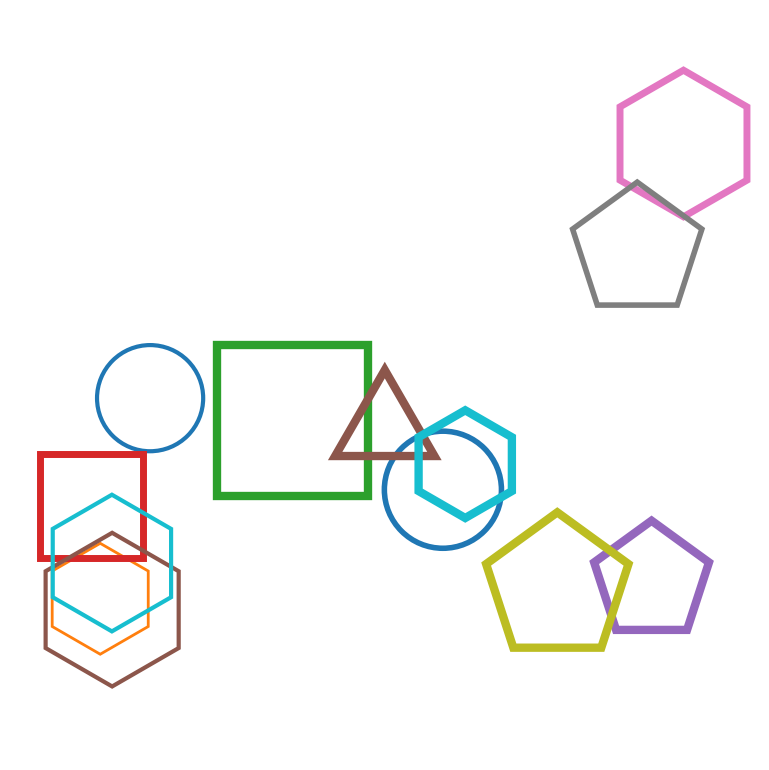[{"shape": "circle", "thickness": 2, "radius": 0.38, "center": [0.575, 0.364]}, {"shape": "circle", "thickness": 1.5, "radius": 0.34, "center": [0.195, 0.483]}, {"shape": "hexagon", "thickness": 1, "radius": 0.36, "center": [0.13, 0.222]}, {"shape": "square", "thickness": 3, "radius": 0.49, "center": [0.38, 0.454]}, {"shape": "square", "thickness": 2.5, "radius": 0.33, "center": [0.119, 0.343]}, {"shape": "pentagon", "thickness": 3, "radius": 0.39, "center": [0.846, 0.245]}, {"shape": "hexagon", "thickness": 1.5, "radius": 0.5, "center": [0.146, 0.208]}, {"shape": "triangle", "thickness": 3, "radius": 0.37, "center": [0.5, 0.445]}, {"shape": "hexagon", "thickness": 2.5, "radius": 0.48, "center": [0.888, 0.814]}, {"shape": "pentagon", "thickness": 2, "radius": 0.44, "center": [0.828, 0.675]}, {"shape": "pentagon", "thickness": 3, "radius": 0.49, "center": [0.724, 0.237]}, {"shape": "hexagon", "thickness": 1.5, "radius": 0.44, "center": [0.145, 0.269]}, {"shape": "hexagon", "thickness": 3, "radius": 0.35, "center": [0.604, 0.397]}]